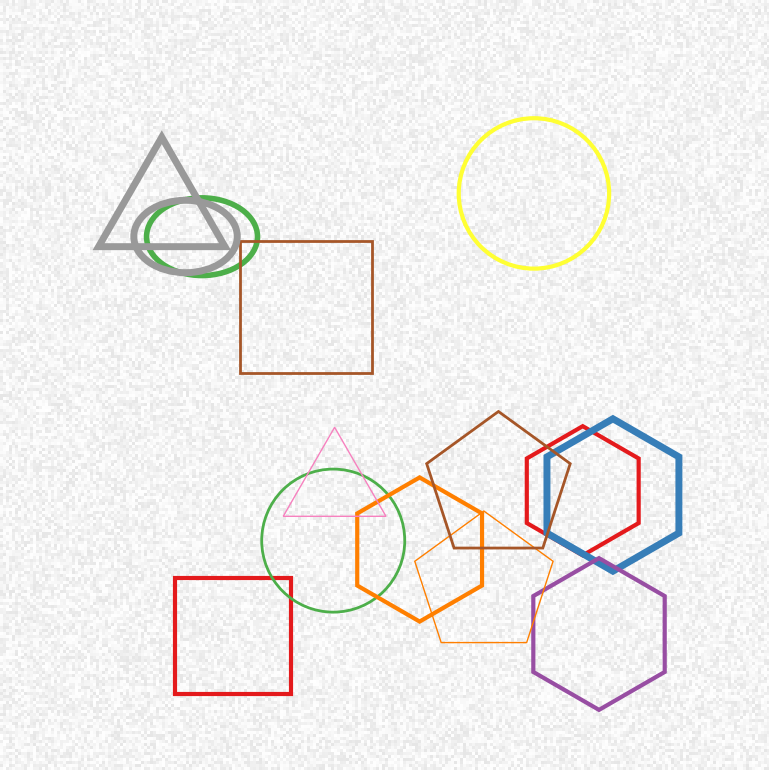[{"shape": "square", "thickness": 1.5, "radius": 0.38, "center": [0.302, 0.174]}, {"shape": "hexagon", "thickness": 1.5, "radius": 0.42, "center": [0.757, 0.363]}, {"shape": "hexagon", "thickness": 2.5, "radius": 0.49, "center": [0.796, 0.357]}, {"shape": "oval", "thickness": 2, "radius": 0.36, "center": [0.262, 0.693]}, {"shape": "circle", "thickness": 1, "radius": 0.46, "center": [0.433, 0.298]}, {"shape": "hexagon", "thickness": 1.5, "radius": 0.49, "center": [0.778, 0.177]}, {"shape": "hexagon", "thickness": 1.5, "radius": 0.47, "center": [0.545, 0.286]}, {"shape": "pentagon", "thickness": 0.5, "radius": 0.47, "center": [0.628, 0.242]}, {"shape": "circle", "thickness": 1.5, "radius": 0.49, "center": [0.693, 0.749]}, {"shape": "pentagon", "thickness": 1, "radius": 0.49, "center": [0.647, 0.368]}, {"shape": "square", "thickness": 1, "radius": 0.43, "center": [0.397, 0.601]}, {"shape": "triangle", "thickness": 0.5, "radius": 0.39, "center": [0.435, 0.368]}, {"shape": "triangle", "thickness": 2.5, "radius": 0.47, "center": [0.21, 0.727]}, {"shape": "oval", "thickness": 2.5, "radius": 0.34, "center": [0.241, 0.693]}]